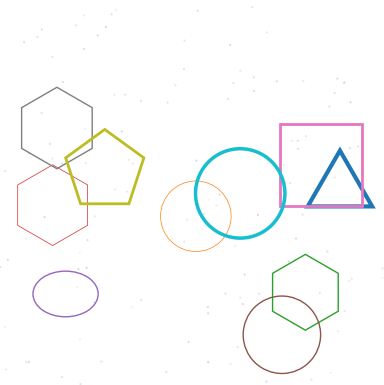[{"shape": "triangle", "thickness": 3, "radius": 0.48, "center": [0.883, 0.512]}, {"shape": "circle", "thickness": 0.5, "radius": 0.46, "center": [0.509, 0.438]}, {"shape": "hexagon", "thickness": 1, "radius": 0.49, "center": [0.793, 0.241]}, {"shape": "hexagon", "thickness": 0.5, "radius": 0.52, "center": [0.137, 0.467]}, {"shape": "oval", "thickness": 1, "radius": 0.42, "center": [0.17, 0.236]}, {"shape": "circle", "thickness": 1, "radius": 0.5, "center": [0.732, 0.13]}, {"shape": "square", "thickness": 2, "radius": 0.53, "center": [0.834, 0.571]}, {"shape": "hexagon", "thickness": 1, "radius": 0.53, "center": [0.148, 0.667]}, {"shape": "pentagon", "thickness": 2, "radius": 0.53, "center": [0.272, 0.557]}, {"shape": "circle", "thickness": 2.5, "radius": 0.58, "center": [0.624, 0.498]}]